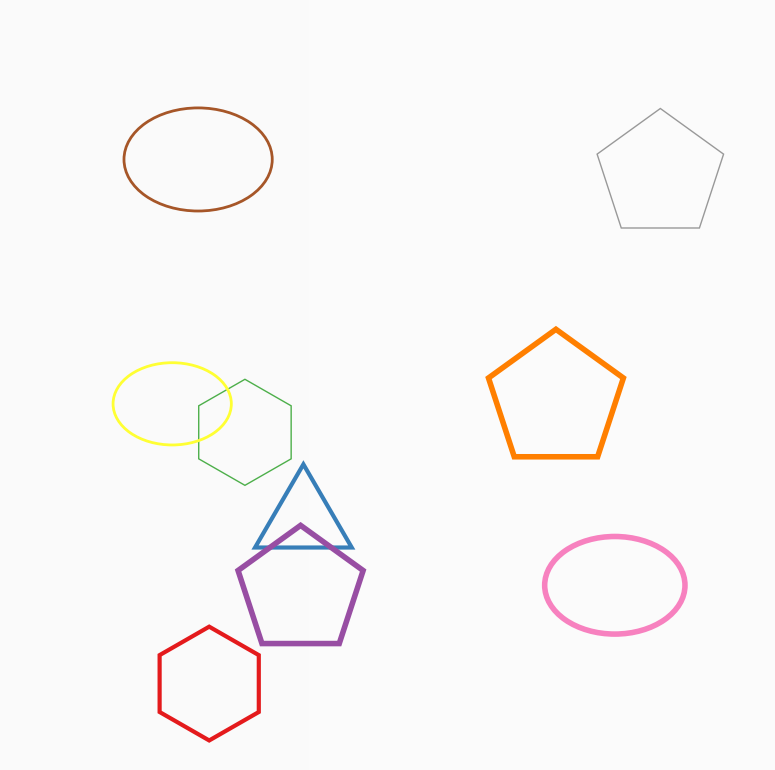[{"shape": "hexagon", "thickness": 1.5, "radius": 0.37, "center": [0.27, 0.112]}, {"shape": "triangle", "thickness": 1.5, "radius": 0.36, "center": [0.391, 0.325]}, {"shape": "hexagon", "thickness": 0.5, "radius": 0.34, "center": [0.316, 0.439]}, {"shape": "pentagon", "thickness": 2, "radius": 0.42, "center": [0.388, 0.233]}, {"shape": "pentagon", "thickness": 2, "radius": 0.46, "center": [0.717, 0.481]}, {"shape": "oval", "thickness": 1, "radius": 0.38, "center": [0.222, 0.476]}, {"shape": "oval", "thickness": 1, "radius": 0.48, "center": [0.256, 0.793]}, {"shape": "oval", "thickness": 2, "radius": 0.45, "center": [0.793, 0.24]}, {"shape": "pentagon", "thickness": 0.5, "radius": 0.43, "center": [0.852, 0.773]}]